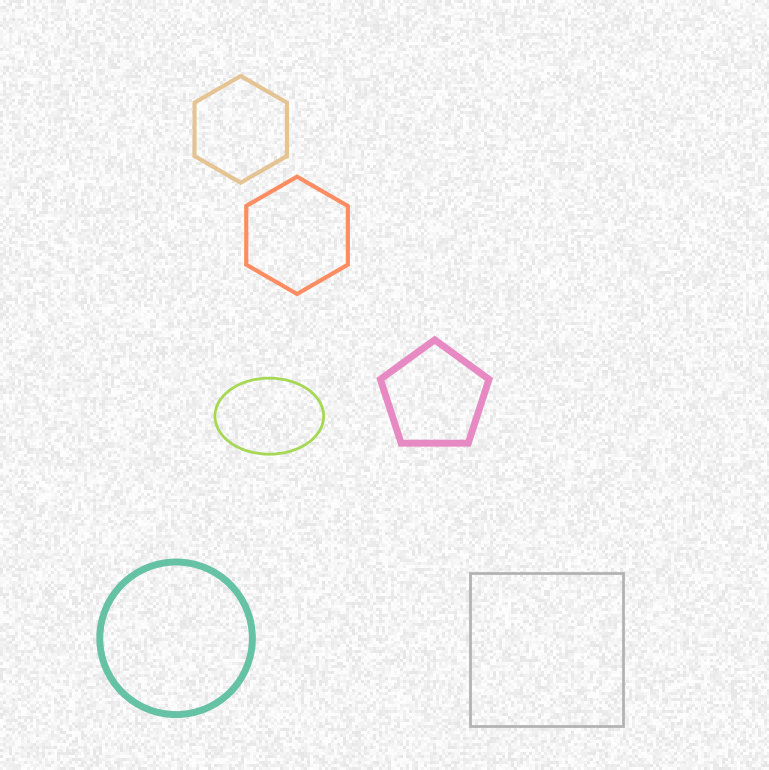[{"shape": "circle", "thickness": 2.5, "radius": 0.5, "center": [0.229, 0.171]}, {"shape": "hexagon", "thickness": 1.5, "radius": 0.38, "center": [0.386, 0.694]}, {"shape": "pentagon", "thickness": 2.5, "radius": 0.37, "center": [0.565, 0.484]}, {"shape": "oval", "thickness": 1, "radius": 0.35, "center": [0.35, 0.46]}, {"shape": "hexagon", "thickness": 1.5, "radius": 0.35, "center": [0.313, 0.832]}, {"shape": "square", "thickness": 1, "radius": 0.5, "center": [0.71, 0.156]}]